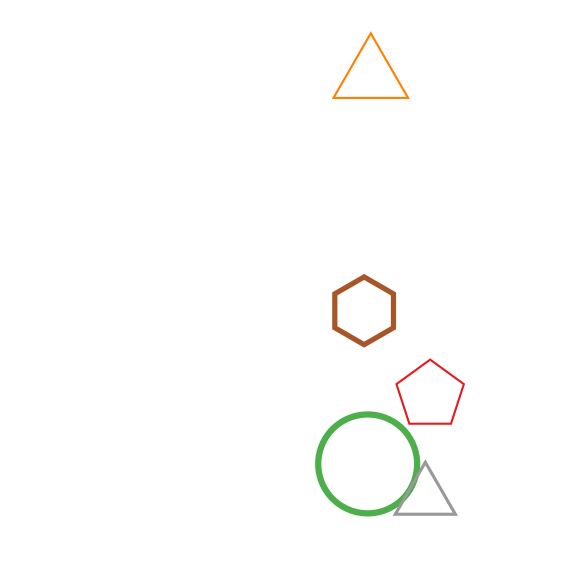[{"shape": "pentagon", "thickness": 1, "radius": 0.31, "center": [0.745, 0.315]}, {"shape": "circle", "thickness": 3, "radius": 0.43, "center": [0.637, 0.196]}, {"shape": "triangle", "thickness": 1, "radius": 0.37, "center": [0.642, 0.867]}, {"shape": "hexagon", "thickness": 2.5, "radius": 0.29, "center": [0.631, 0.461]}, {"shape": "triangle", "thickness": 1.5, "radius": 0.3, "center": [0.737, 0.139]}]